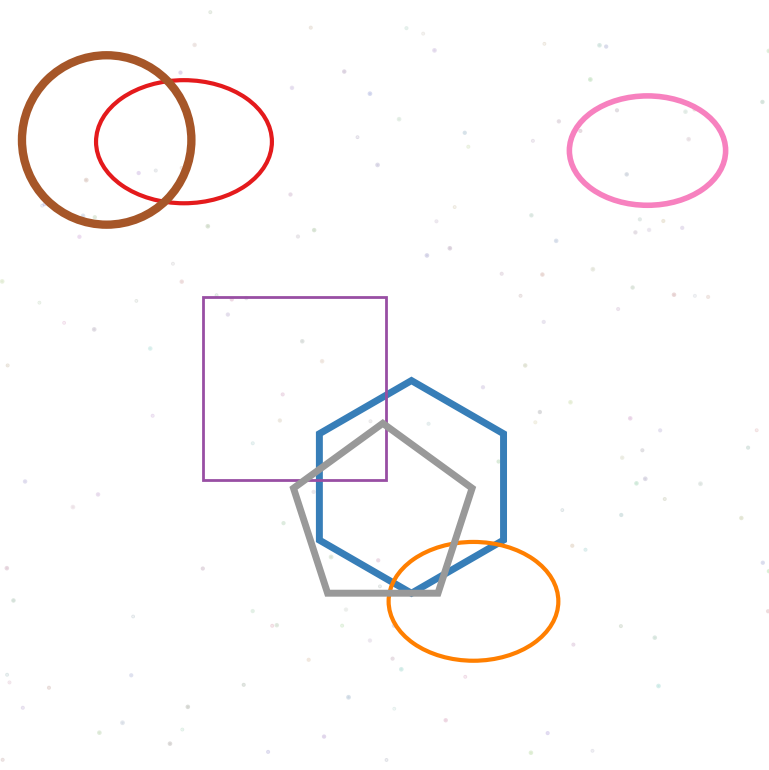[{"shape": "oval", "thickness": 1.5, "radius": 0.57, "center": [0.239, 0.816]}, {"shape": "hexagon", "thickness": 2.5, "radius": 0.69, "center": [0.534, 0.368]}, {"shape": "square", "thickness": 1, "radius": 0.59, "center": [0.383, 0.495]}, {"shape": "oval", "thickness": 1.5, "radius": 0.55, "center": [0.615, 0.219]}, {"shape": "circle", "thickness": 3, "radius": 0.55, "center": [0.139, 0.818]}, {"shape": "oval", "thickness": 2, "radius": 0.51, "center": [0.841, 0.804]}, {"shape": "pentagon", "thickness": 2.5, "radius": 0.61, "center": [0.497, 0.328]}]